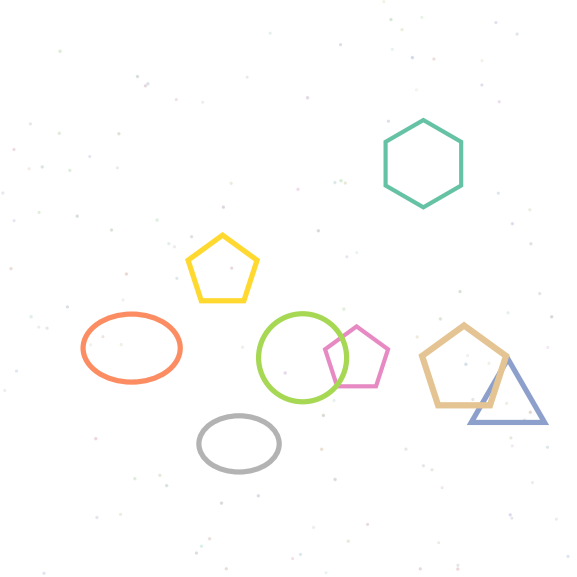[{"shape": "hexagon", "thickness": 2, "radius": 0.38, "center": [0.733, 0.716]}, {"shape": "oval", "thickness": 2.5, "radius": 0.42, "center": [0.228, 0.396]}, {"shape": "triangle", "thickness": 2.5, "radius": 0.37, "center": [0.88, 0.304]}, {"shape": "pentagon", "thickness": 2, "radius": 0.29, "center": [0.617, 0.377]}, {"shape": "circle", "thickness": 2.5, "radius": 0.38, "center": [0.524, 0.38]}, {"shape": "pentagon", "thickness": 2.5, "radius": 0.31, "center": [0.385, 0.529]}, {"shape": "pentagon", "thickness": 3, "radius": 0.38, "center": [0.804, 0.359]}, {"shape": "oval", "thickness": 2.5, "radius": 0.35, "center": [0.414, 0.23]}]